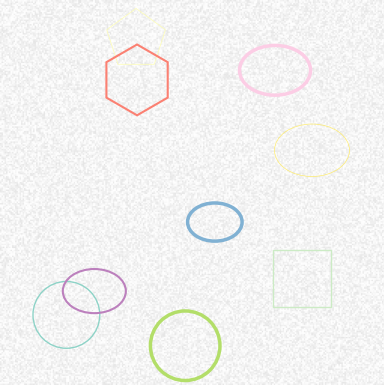[{"shape": "circle", "thickness": 1, "radius": 0.43, "center": [0.172, 0.182]}, {"shape": "pentagon", "thickness": 0.5, "radius": 0.4, "center": [0.353, 0.898]}, {"shape": "hexagon", "thickness": 1.5, "radius": 0.46, "center": [0.356, 0.792]}, {"shape": "oval", "thickness": 2.5, "radius": 0.35, "center": [0.558, 0.423]}, {"shape": "circle", "thickness": 2.5, "radius": 0.45, "center": [0.481, 0.102]}, {"shape": "oval", "thickness": 2.5, "radius": 0.46, "center": [0.714, 0.817]}, {"shape": "oval", "thickness": 1.5, "radius": 0.41, "center": [0.245, 0.244]}, {"shape": "square", "thickness": 1, "radius": 0.37, "center": [0.785, 0.277]}, {"shape": "oval", "thickness": 0.5, "radius": 0.49, "center": [0.81, 0.61]}]